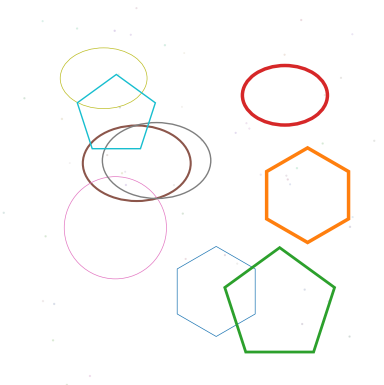[{"shape": "hexagon", "thickness": 0.5, "radius": 0.58, "center": [0.562, 0.243]}, {"shape": "hexagon", "thickness": 2.5, "radius": 0.61, "center": [0.799, 0.493]}, {"shape": "pentagon", "thickness": 2, "radius": 0.75, "center": [0.726, 0.207]}, {"shape": "oval", "thickness": 2.5, "radius": 0.55, "center": [0.74, 0.753]}, {"shape": "oval", "thickness": 1.5, "radius": 0.7, "center": [0.355, 0.576]}, {"shape": "circle", "thickness": 0.5, "radius": 0.66, "center": [0.3, 0.408]}, {"shape": "oval", "thickness": 1, "radius": 0.7, "center": [0.407, 0.583]}, {"shape": "oval", "thickness": 0.5, "radius": 0.56, "center": [0.269, 0.797]}, {"shape": "pentagon", "thickness": 1, "radius": 0.53, "center": [0.302, 0.7]}]